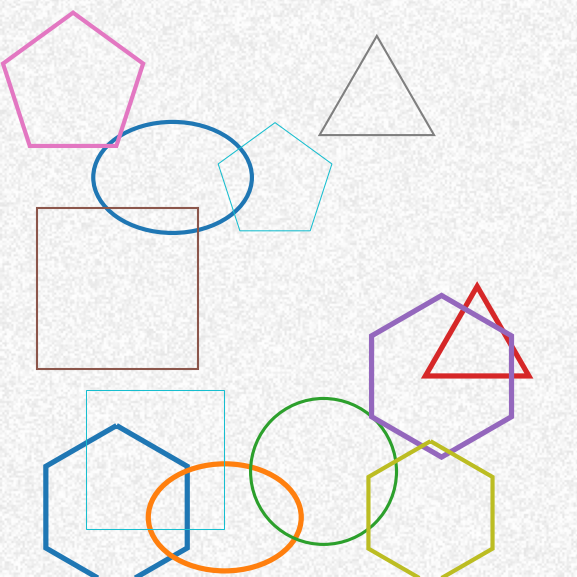[{"shape": "oval", "thickness": 2, "radius": 0.69, "center": [0.299, 0.692]}, {"shape": "hexagon", "thickness": 2.5, "radius": 0.71, "center": [0.202, 0.121]}, {"shape": "oval", "thickness": 2.5, "radius": 0.66, "center": [0.389, 0.103]}, {"shape": "circle", "thickness": 1.5, "radius": 0.63, "center": [0.56, 0.183]}, {"shape": "triangle", "thickness": 2.5, "radius": 0.52, "center": [0.826, 0.4]}, {"shape": "hexagon", "thickness": 2.5, "radius": 0.7, "center": [0.765, 0.348]}, {"shape": "square", "thickness": 1, "radius": 0.7, "center": [0.204, 0.5]}, {"shape": "pentagon", "thickness": 2, "radius": 0.64, "center": [0.127, 0.85]}, {"shape": "triangle", "thickness": 1, "radius": 0.57, "center": [0.653, 0.822]}, {"shape": "hexagon", "thickness": 2, "radius": 0.62, "center": [0.745, 0.111]}, {"shape": "square", "thickness": 0.5, "radius": 0.6, "center": [0.269, 0.203]}, {"shape": "pentagon", "thickness": 0.5, "radius": 0.52, "center": [0.476, 0.683]}]